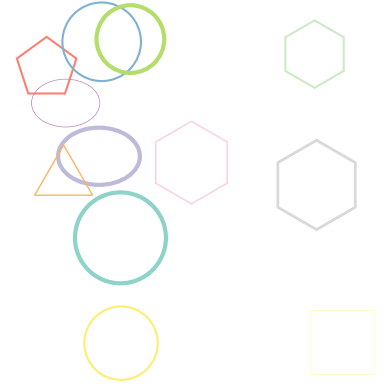[{"shape": "circle", "thickness": 3, "radius": 0.59, "center": [0.313, 0.382]}, {"shape": "square", "thickness": 0.5, "radius": 0.42, "center": [0.889, 0.112]}, {"shape": "oval", "thickness": 3, "radius": 0.53, "center": [0.257, 0.594]}, {"shape": "pentagon", "thickness": 1.5, "radius": 0.41, "center": [0.121, 0.823]}, {"shape": "circle", "thickness": 1.5, "radius": 0.51, "center": [0.264, 0.891]}, {"shape": "triangle", "thickness": 1, "radius": 0.43, "center": [0.165, 0.536]}, {"shape": "circle", "thickness": 3, "radius": 0.44, "center": [0.339, 0.898]}, {"shape": "hexagon", "thickness": 1, "radius": 0.54, "center": [0.497, 0.578]}, {"shape": "hexagon", "thickness": 2, "radius": 0.58, "center": [0.822, 0.52]}, {"shape": "oval", "thickness": 0.5, "radius": 0.44, "center": [0.171, 0.732]}, {"shape": "hexagon", "thickness": 1.5, "radius": 0.44, "center": [0.817, 0.86]}, {"shape": "circle", "thickness": 1.5, "radius": 0.48, "center": [0.314, 0.109]}]